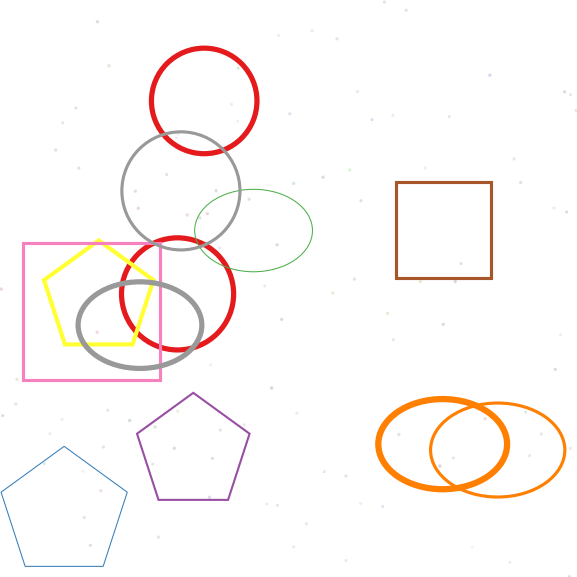[{"shape": "circle", "thickness": 2.5, "radius": 0.49, "center": [0.307, 0.49]}, {"shape": "circle", "thickness": 2.5, "radius": 0.46, "center": [0.354, 0.824]}, {"shape": "pentagon", "thickness": 0.5, "radius": 0.57, "center": [0.111, 0.111]}, {"shape": "oval", "thickness": 0.5, "radius": 0.51, "center": [0.439, 0.6]}, {"shape": "pentagon", "thickness": 1, "radius": 0.51, "center": [0.335, 0.216]}, {"shape": "oval", "thickness": 3, "radius": 0.56, "center": [0.767, 0.23]}, {"shape": "oval", "thickness": 1.5, "radius": 0.58, "center": [0.862, 0.22]}, {"shape": "pentagon", "thickness": 2, "radius": 0.5, "center": [0.171, 0.483]}, {"shape": "square", "thickness": 1.5, "radius": 0.41, "center": [0.768, 0.601]}, {"shape": "square", "thickness": 1.5, "radius": 0.59, "center": [0.159, 0.46]}, {"shape": "circle", "thickness": 1.5, "radius": 0.51, "center": [0.313, 0.669]}, {"shape": "oval", "thickness": 2.5, "radius": 0.54, "center": [0.242, 0.436]}]